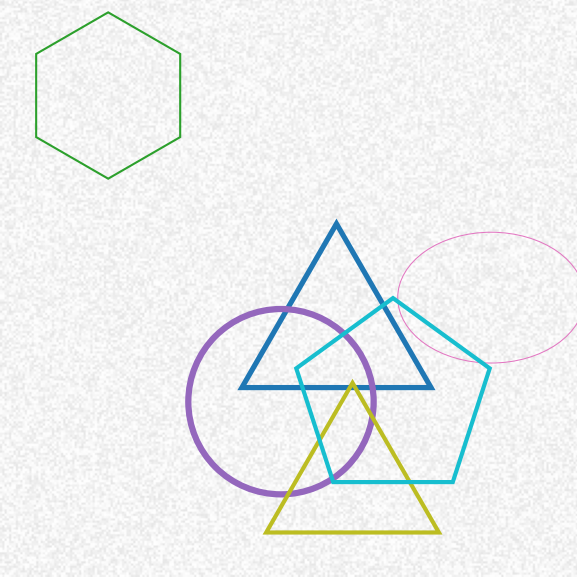[{"shape": "triangle", "thickness": 2.5, "radius": 0.95, "center": [0.583, 0.423]}, {"shape": "hexagon", "thickness": 1, "radius": 0.72, "center": [0.187, 0.834]}, {"shape": "circle", "thickness": 3, "radius": 0.8, "center": [0.487, 0.304]}, {"shape": "oval", "thickness": 0.5, "radius": 0.81, "center": [0.85, 0.484]}, {"shape": "triangle", "thickness": 2, "radius": 0.86, "center": [0.61, 0.163]}, {"shape": "pentagon", "thickness": 2, "radius": 0.88, "center": [0.681, 0.307]}]